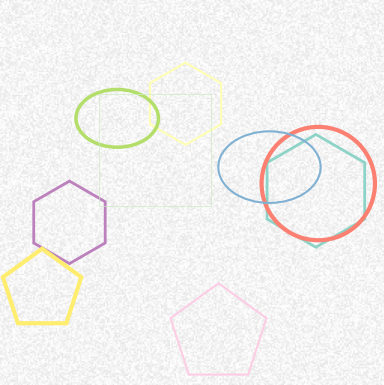[{"shape": "hexagon", "thickness": 2, "radius": 0.73, "center": [0.82, 0.504]}, {"shape": "hexagon", "thickness": 1.5, "radius": 0.53, "center": [0.482, 0.731]}, {"shape": "circle", "thickness": 3, "radius": 0.74, "center": [0.827, 0.523]}, {"shape": "oval", "thickness": 1.5, "radius": 0.66, "center": [0.7, 0.566]}, {"shape": "oval", "thickness": 2.5, "radius": 0.54, "center": [0.304, 0.693]}, {"shape": "pentagon", "thickness": 1.5, "radius": 0.66, "center": [0.568, 0.133]}, {"shape": "hexagon", "thickness": 2, "radius": 0.54, "center": [0.18, 0.422]}, {"shape": "square", "thickness": 0.5, "radius": 0.73, "center": [0.402, 0.611]}, {"shape": "pentagon", "thickness": 3, "radius": 0.54, "center": [0.109, 0.247]}]